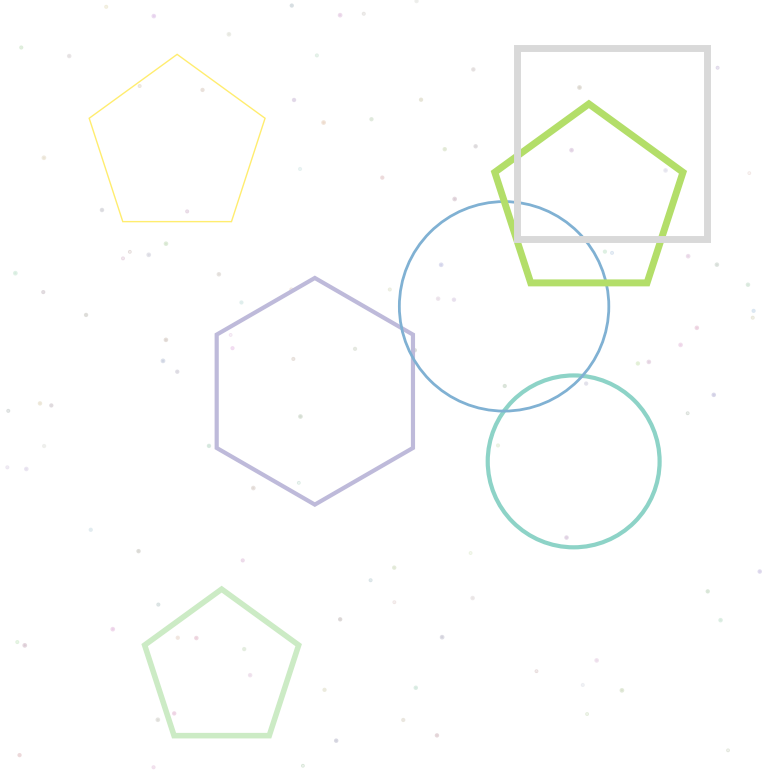[{"shape": "circle", "thickness": 1.5, "radius": 0.56, "center": [0.745, 0.401]}, {"shape": "hexagon", "thickness": 1.5, "radius": 0.74, "center": [0.409, 0.492]}, {"shape": "circle", "thickness": 1, "radius": 0.68, "center": [0.655, 0.602]}, {"shape": "pentagon", "thickness": 2.5, "radius": 0.64, "center": [0.765, 0.737]}, {"shape": "square", "thickness": 2.5, "radius": 0.62, "center": [0.795, 0.814]}, {"shape": "pentagon", "thickness": 2, "radius": 0.53, "center": [0.288, 0.13]}, {"shape": "pentagon", "thickness": 0.5, "radius": 0.6, "center": [0.23, 0.809]}]